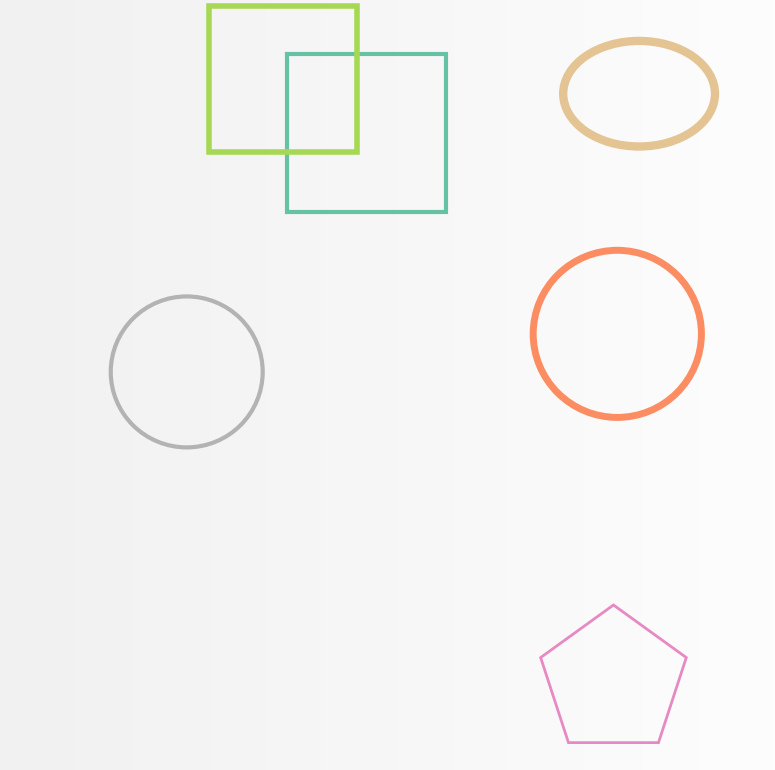[{"shape": "square", "thickness": 1.5, "radius": 0.51, "center": [0.473, 0.827]}, {"shape": "circle", "thickness": 2.5, "radius": 0.54, "center": [0.797, 0.566]}, {"shape": "pentagon", "thickness": 1, "radius": 0.49, "center": [0.792, 0.115]}, {"shape": "square", "thickness": 2, "radius": 0.48, "center": [0.365, 0.897]}, {"shape": "oval", "thickness": 3, "radius": 0.49, "center": [0.825, 0.878]}, {"shape": "circle", "thickness": 1.5, "radius": 0.49, "center": [0.241, 0.517]}]